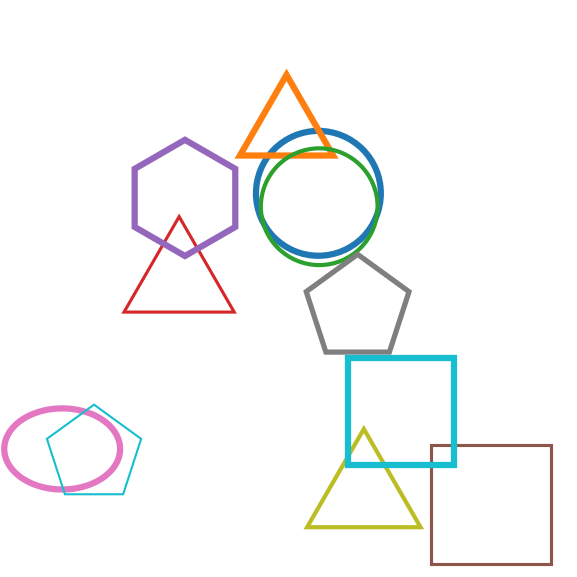[{"shape": "circle", "thickness": 3, "radius": 0.54, "center": [0.551, 0.664]}, {"shape": "triangle", "thickness": 3, "radius": 0.47, "center": [0.496, 0.776]}, {"shape": "circle", "thickness": 2, "radius": 0.51, "center": [0.553, 0.641]}, {"shape": "triangle", "thickness": 1.5, "radius": 0.55, "center": [0.31, 0.514]}, {"shape": "hexagon", "thickness": 3, "radius": 0.5, "center": [0.32, 0.656]}, {"shape": "square", "thickness": 1.5, "radius": 0.52, "center": [0.85, 0.125]}, {"shape": "oval", "thickness": 3, "radius": 0.5, "center": [0.108, 0.222]}, {"shape": "pentagon", "thickness": 2.5, "radius": 0.47, "center": [0.619, 0.465]}, {"shape": "triangle", "thickness": 2, "radius": 0.57, "center": [0.63, 0.143]}, {"shape": "square", "thickness": 3, "radius": 0.46, "center": [0.695, 0.286]}, {"shape": "pentagon", "thickness": 1, "radius": 0.43, "center": [0.163, 0.213]}]